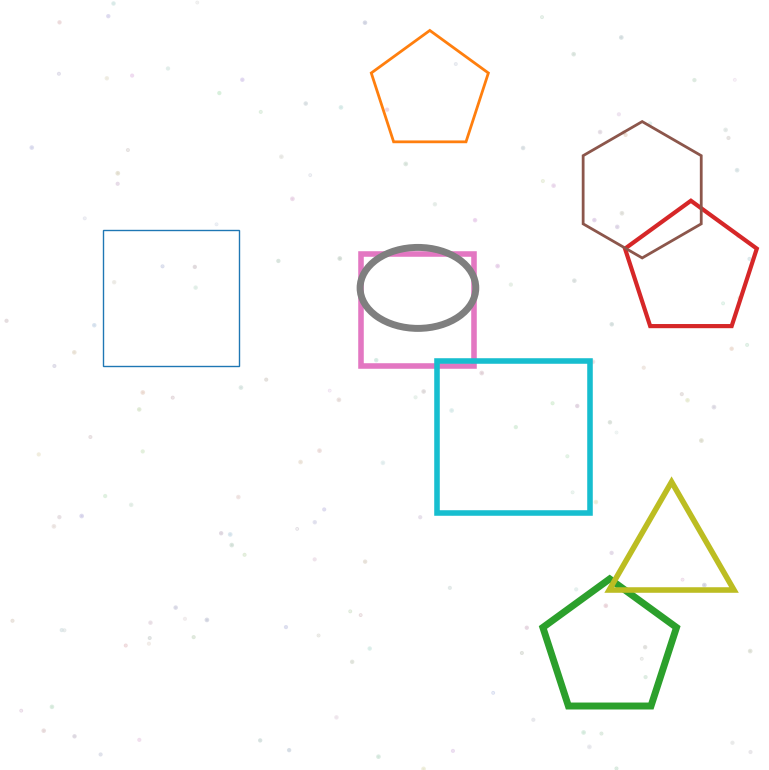[{"shape": "square", "thickness": 0.5, "radius": 0.44, "center": [0.222, 0.614]}, {"shape": "pentagon", "thickness": 1, "radius": 0.4, "center": [0.558, 0.88]}, {"shape": "pentagon", "thickness": 2.5, "radius": 0.46, "center": [0.792, 0.157]}, {"shape": "pentagon", "thickness": 1.5, "radius": 0.45, "center": [0.897, 0.649]}, {"shape": "hexagon", "thickness": 1, "radius": 0.44, "center": [0.834, 0.754]}, {"shape": "square", "thickness": 2, "radius": 0.37, "center": [0.542, 0.597]}, {"shape": "oval", "thickness": 2.5, "radius": 0.38, "center": [0.543, 0.626]}, {"shape": "triangle", "thickness": 2, "radius": 0.47, "center": [0.872, 0.281]}, {"shape": "square", "thickness": 2, "radius": 0.49, "center": [0.667, 0.433]}]